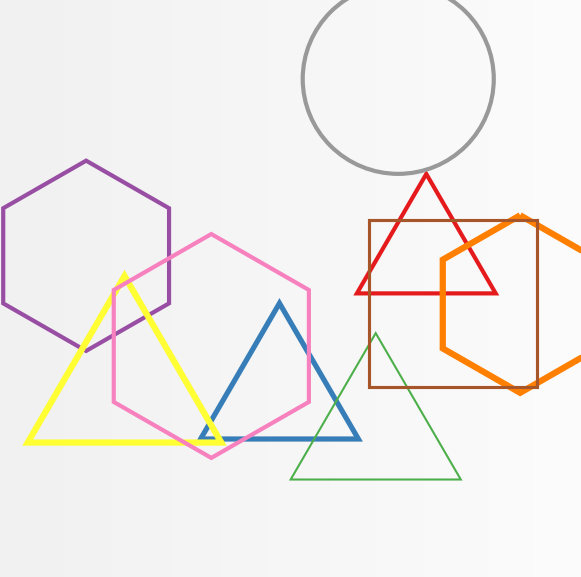[{"shape": "triangle", "thickness": 2, "radius": 0.69, "center": [0.733, 0.56]}, {"shape": "triangle", "thickness": 2.5, "radius": 0.78, "center": [0.481, 0.317]}, {"shape": "triangle", "thickness": 1, "radius": 0.84, "center": [0.646, 0.253]}, {"shape": "hexagon", "thickness": 2, "radius": 0.82, "center": [0.148, 0.556]}, {"shape": "hexagon", "thickness": 3, "radius": 0.77, "center": [0.895, 0.473]}, {"shape": "triangle", "thickness": 3, "radius": 0.96, "center": [0.214, 0.329]}, {"shape": "square", "thickness": 1.5, "radius": 0.72, "center": [0.78, 0.474]}, {"shape": "hexagon", "thickness": 2, "radius": 0.97, "center": [0.364, 0.4]}, {"shape": "circle", "thickness": 2, "radius": 0.82, "center": [0.685, 0.862]}]